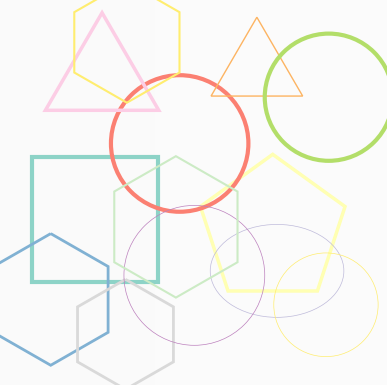[{"shape": "square", "thickness": 3, "radius": 0.81, "center": [0.246, 0.43]}, {"shape": "pentagon", "thickness": 2.5, "radius": 0.98, "center": [0.704, 0.403]}, {"shape": "oval", "thickness": 0.5, "radius": 0.86, "center": [0.715, 0.296]}, {"shape": "circle", "thickness": 3, "radius": 0.89, "center": [0.464, 0.627]}, {"shape": "hexagon", "thickness": 2, "radius": 0.85, "center": [0.131, 0.222]}, {"shape": "triangle", "thickness": 1, "radius": 0.68, "center": [0.663, 0.819]}, {"shape": "circle", "thickness": 3, "radius": 0.83, "center": [0.848, 0.748]}, {"shape": "triangle", "thickness": 2.5, "radius": 0.84, "center": [0.263, 0.798]}, {"shape": "hexagon", "thickness": 2, "radius": 0.71, "center": [0.324, 0.131]}, {"shape": "circle", "thickness": 0.5, "radius": 0.91, "center": [0.502, 0.285]}, {"shape": "hexagon", "thickness": 1.5, "radius": 0.92, "center": [0.454, 0.411]}, {"shape": "circle", "thickness": 0.5, "radius": 0.67, "center": [0.841, 0.208]}, {"shape": "hexagon", "thickness": 1.5, "radius": 0.78, "center": [0.327, 0.89]}]